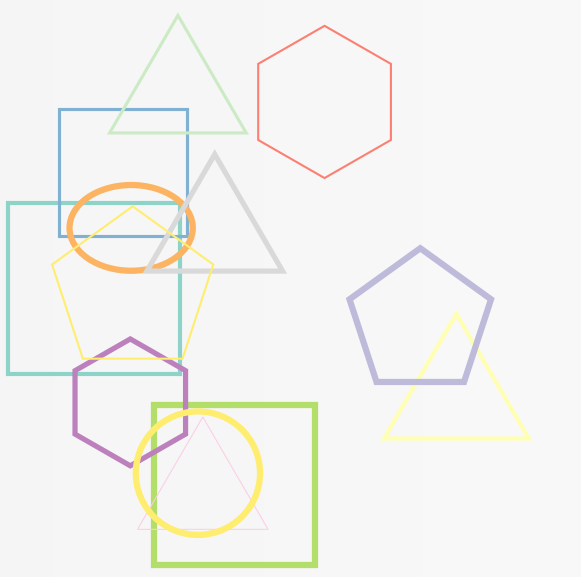[{"shape": "square", "thickness": 2, "radius": 0.74, "center": [0.162, 0.499]}, {"shape": "triangle", "thickness": 2, "radius": 0.72, "center": [0.785, 0.312]}, {"shape": "pentagon", "thickness": 3, "radius": 0.64, "center": [0.723, 0.441]}, {"shape": "hexagon", "thickness": 1, "radius": 0.66, "center": [0.558, 0.823]}, {"shape": "square", "thickness": 1.5, "radius": 0.55, "center": [0.212, 0.7]}, {"shape": "oval", "thickness": 3, "radius": 0.53, "center": [0.226, 0.605]}, {"shape": "square", "thickness": 3, "radius": 0.69, "center": [0.404, 0.159]}, {"shape": "triangle", "thickness": 0.5, "radius": 0.65, "center": [0.349, 0.147]}, {"shape": "triangle", "thickness": 2.5, "radius": 0.67, "center": [0.369, 0.597]}, {"shape": "hexagon", "thickness": 2.5, "radius": 0.55, "center": [0.224, 0.302]}, {"shape": "triangle", "thickness": 1.5, "radius": 0.68, "center": [0.306, 0.837]}, {"shape": "pentagon", "thickness": 1, "radius": 0.73, "center": [0.228, 0.496]}, {"shape": "circle", "thickness": 3, "radius": 0.53, "center": [0.341, 0.18]}]